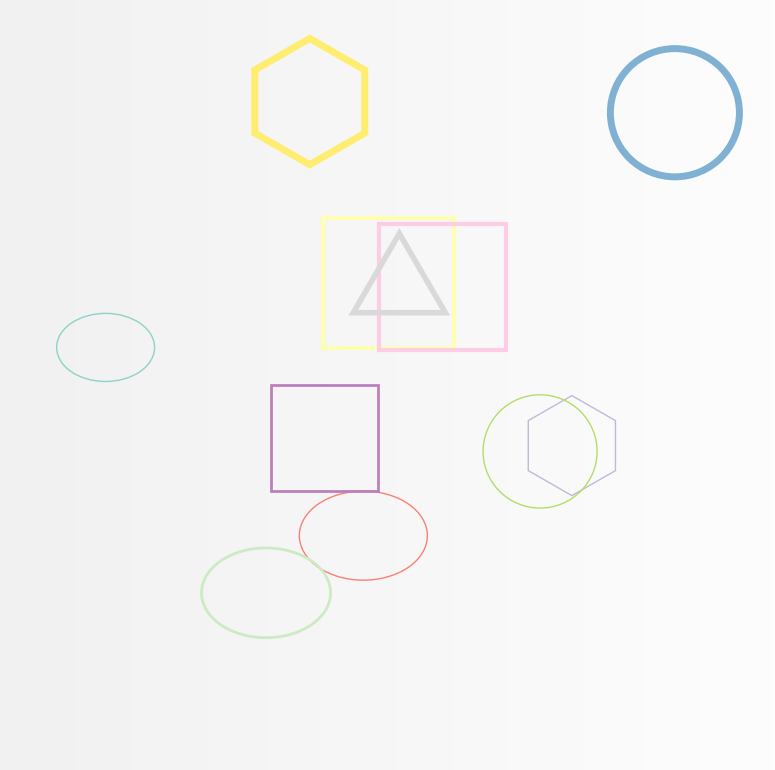[{"shape": "oval", "thickness": 0.5, "radius": 0.32, "center": [0.136, 0.549]}, {"shape": "square", "thickness": 1.5, "radius": 0.42, "center": [0.502, 0.633]}, {"shape": "hexagon", "thickness": 0.5, "radius": 0.32, "center": [0.738, 0.421]}, {"shape": "oval", "thickness": 0.5, "radius": 0.41, "center": [0.469, 0.304]}, {"shape": "circle", "thickness": 2.5, "radius": 0.42, "center": [0.871, 0.854]}, {"shape": "circle", "thickness": 0.5, "radius": 0.37, "center": [0.697, 0.414]}, {"shape": "square", "thickness": 1.5, "radius": 0.41, "center": [0.571, 0.627]}, {"shape": "triangle", "thickness": 2, "radius": 0.34, "center": [0.515, 0.628]}, {"shape": "square", "thickness": 1, "radius": 0.35, "center": [0.418, 0.431]}, {"shape": "oval", "thickness": 1, "radius": 0.42, "center": [0.343, 0.23]}, {"shape": "hexagon", "thickness": 2.5, "radius": 0.41, "center": [0.4, 0.868]}]